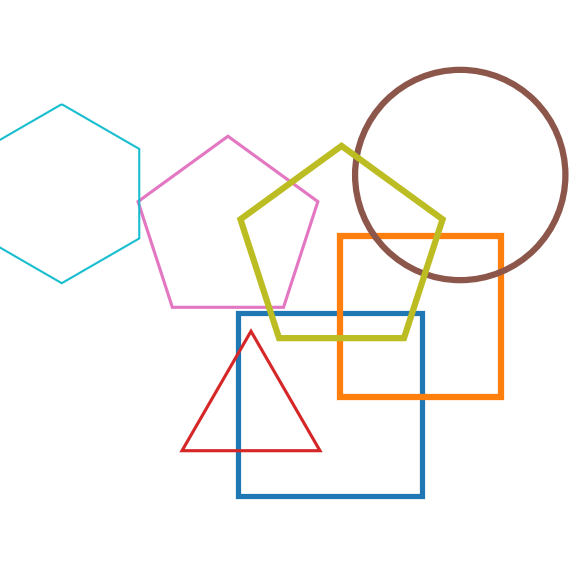[{"shape": "square", "thickness": 2.5, "radius": 0.8, "center": [0.572, 0.299]}, {"shape": "square", "thickness": 3, "radius": 0.7, "center": [0.728, 0.451]}, {"shape": "triangle", "thickness": 1.5, "radius": 0.69, "center": [0.435, 0.288]}, {"shape": "circle", "thickness": 3, "radius": 0.91, "center": [0.797, 0.696]}, {"shape": "pentagon", "thickness": 1.5, "radius": 0.82, "center": [0.395, 0.599]}, {"shape": "pentagon", "thickness": 3, "radius": 0.92, "center": [0.591, 0.562]}, {"shape": "hexagon", "thickness": 1, "radius": 0.77, "center": [0.107, 0.664]}]